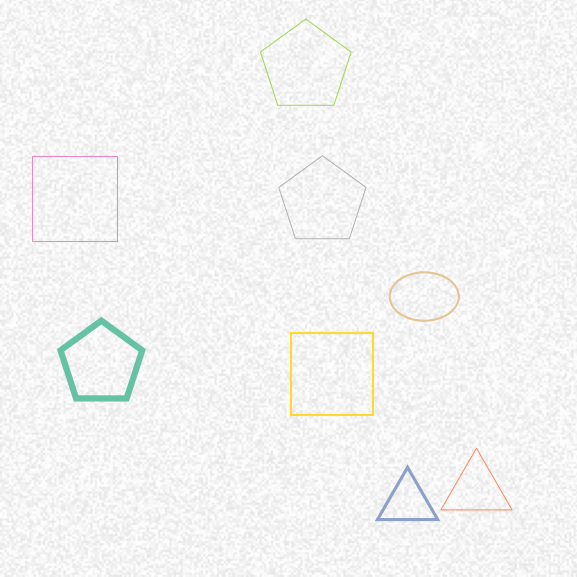[{"shape": "pentagon", "thickness": 3, "radius": 0.37, "center": [0.176, 0.369]}, {"shape": "triangle", "thickness": 0.5, "radius": 0.36, "center": [0.825, 0.152]}, {"shape": "triangle", "thickness": 1.5, "radius": 0.3, "center": [0.706, 0.13]}, {"shape": "square", "thickness": 0.5, "radius": 0.37, "center": [0.128, 0.655]}, {"shape": "pentagon", "thickness": 0.5, "radius": 0.41, "center": [0.53, 0.884]}, {"shape": "square", "thickness": 1, "radius": 0.36, "center": [0.575, 0.351]}, {"shape": "oval", "thickness": 1, "radius": 0.3, "center": [0.735, 0.486]}, {"shape": "pentagon", "thickness": 0.5, "radius": 0.4, "center": [0.558, 0.65]}]